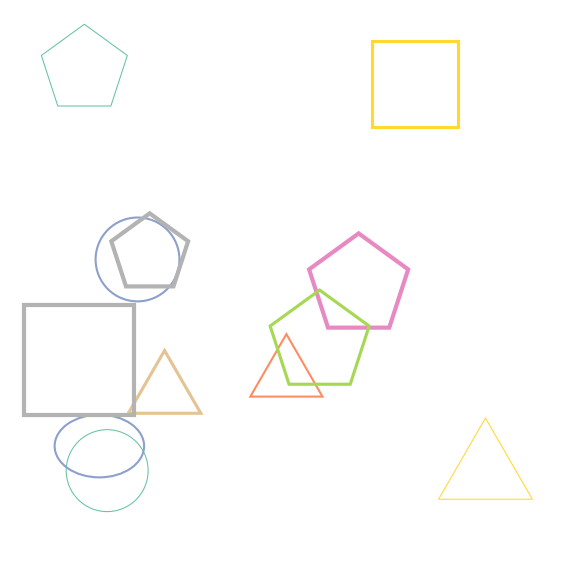[{"shape": "circle", "thickness": 0.5, "radius": 0.35, "center": [0.186, 0.184]}, {"shape": "pentagon", "thickness": 0.5, "radius": 0.39, "center": [0.146, 0.879]}, {"shape": "triangle", "thickness": 1, "radius": 0.36, "center": [0.496, 0.348]}, {"shape": "circle", "thickness": 1, "radius": 0.36, "center": [0.238, 0.55]}, {"shape": "oval", "thickness": 1, "radius": 0.39, "center": [0.172, 0.227]}, {"shape": "pentagon", "thickness": 2, "radius": 0.45, "center": [0.621, 0.505]}, {"shape": "pentagon", "thickness": 1.5, "radius": 0.45, "center": [0.554, 0.407]}, {"shape": "square", "thickness": 1.5, "radius": 0.37, "center": [0.718, 0.854]}, {"shape": "triangle", "thickness": 0.5, "radius": 0.47, "center": [0.841, 0.182]}, {"shape": "triangle", "thickness": 1.5, "radius": 0.36, "center": [0.285, 0.32]}, {"shape": "pentagon", "thickness": 2, "radius": 0.35, "center": [0.259, 0.56]}, {"shape": "square", "thickness": 2, "radius": 0.48, "center": [0.137, 0.376]}]